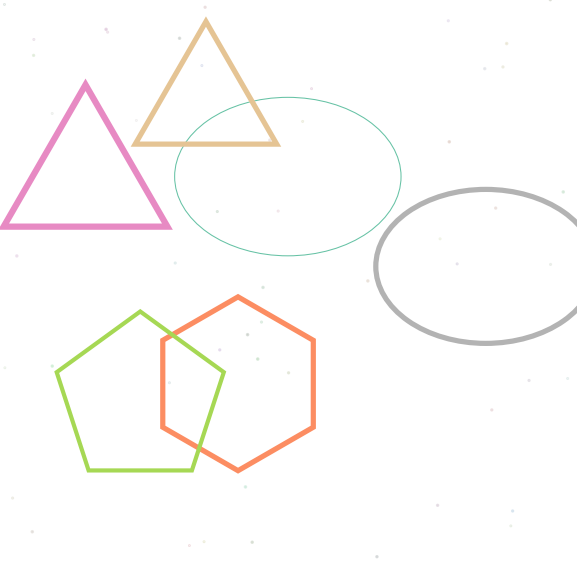[{"shape": "oval", "thickness": 0.5, "radius": 0.98, "center": [0.498, 0.693]}, {"shape": "hexagon", "thickness": 2.5, "radius": 0.75, "center": [0.412, 0.335]}, {"shape": "triangle", "thickness": 3, "radius": 0.82, "center": [0.148, 0.689]}, {"shape": "pentagon", "thickness": 2, "radius": 0.76, "center": [0.243, 0.308]}, {"shape": "triangle", "thickness": 2.5, "radius": 0.71, "center": [0.357, 0.82]}, {"shape": "oval", "thickness": 2.5, "radius": 0.95, "center": [0.841, 0.538]}]